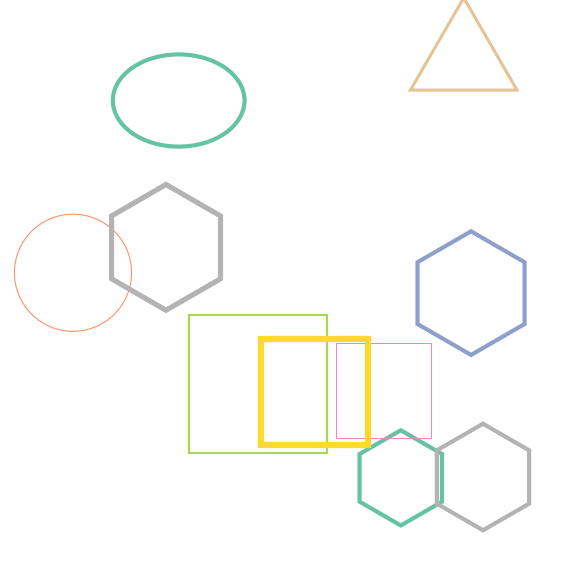[{"shape": "hexagon", "thickness": 2, "radius": 0.41, "center": [0.694, 0.172]}, {"shape": "oval", "thickness": 2, "radius": 0.57, "center": [0.309, 0.825]}, {"shape": "circle", "thickness": 0.5, "radius": 0.51, "center": [0.126, 0.527]}, {"shape": "hexagon", "thickness": 2, "radius": 0.54, "center": [0.816, 0.492]}, {"shape": "square", "thickness": 0.5, "radius": 0.41, "center": [0.664, 0.324]}, {"shape": "square", "thickness": 1, "radius": 0.6, "center": [0.447, 0.334]}, {"shape": "square", "thickness": 3, "radius": 0.46, "center": [0.545, 0.32]}, {"shape": "triangle", "thickness": 1.5, "radius": 0.53, "center": [0.803, 0.896]}, {"shape": "hexagon", "thickness": 2.5, "radius": 0.54, "center": [0.287, 0.571]}, {"shape": "hexagon", "thickness": 2, "radius": 0.46, "center": [0.836, 0.173]}]